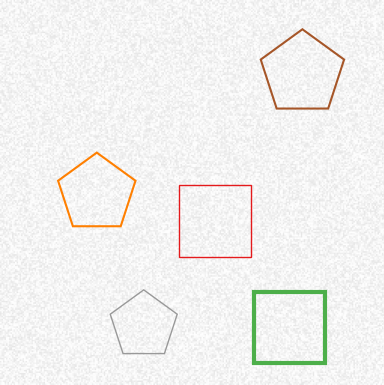[{"shape": "square", "thickness": 1, "radius": 0.47, "center": [0.558, 0.425]}, {"shape": "square", "thickness": 3, "radius": 0.46, "center": [0.753, 0.148]}, {"shape": "pentagon", "thickness": 1.5, "radius": 0.53, "center": [0.251, 0.498]}, {"shape": "pentagon", "thickness": 1.5, "radius": 0.57, "center": [0.785, 0.81]}, {"shape": "pentagon", "thickness": 1, "radius": 0.46, "center": [0.373, 0.156]}]